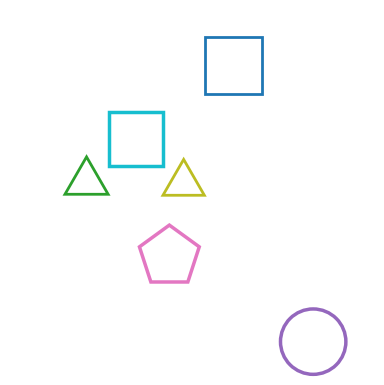[{"shape": "square", "thickness": 2, "radius": 0.37, "center": [0.606, 0.83]}, {"shape": "triangle", "thickness": 2, "radius": 0.32, "center": [0.225, 0.528]}, {"shape": "circle", "thickness": 2.5, "radius": 0.42, "center": [0.813, 0.113]}, {"shape": "pentagon", "thickness": 2.5, "radius": 0.41, "center": [0.44, 0.334]}, {"shape": "triangle", "thickness": 2, "radius": 0.31, "center": [0.477, 0.524]}, {"shape": "square", "thickness": 2.5, "radius": 0.35, "center": [0.353, 0.64]}]